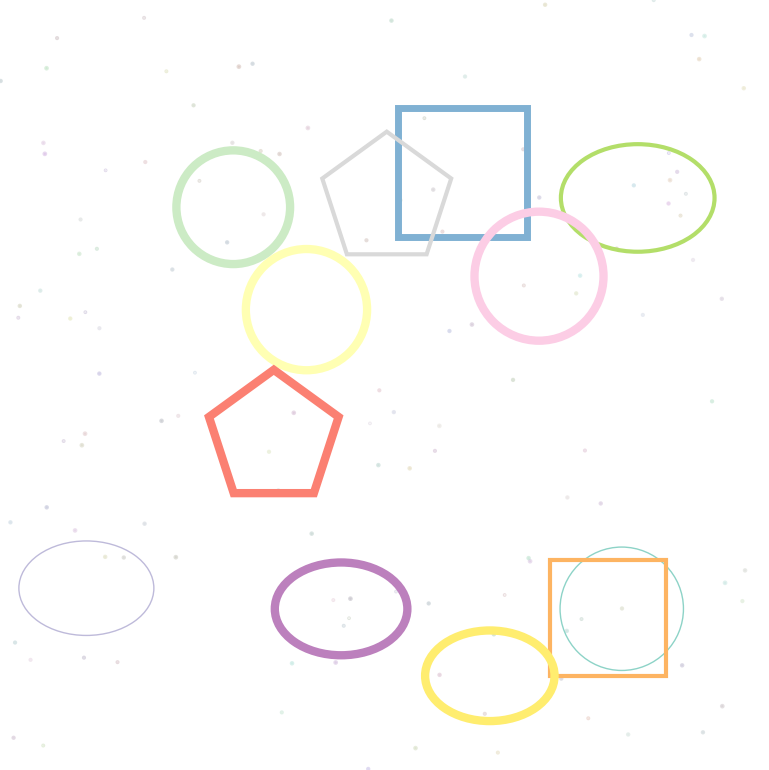[{"shape": "circle", "thickness": 0.5, "radius": 0.4, "center": [0.807, 0.209]}, {"shape": "circle", "thickness": 3, "radius": 0.39, "center": [0.398, 0.598]}, {"shape": "oval", "thickness": 0.5, "radius": 0.44, "center": [0.112, 0.236]}, {"shape": "pentagon", "thickness": 3, "radius": 0.44, "center": [0.356, 0.431]}, {"shape": "square", "thickness": 2.5, "radius": 0.42, "center": [0.601, 0.775]}, {"shape": "square", "thickness": 1.5, "radius": 0.38, "center": [0.79, 0.198]}, {"shape": "oval", "thickness": 1.5, "radius": 0.5, "center": [0.828, 0.743]}, {"shape": "circle", "thickness": 3, "radius": 0.42, "center": [0.7, 0.641]}, {"shape": "pentagon", "thickness": 1.5, "radius": 0.44, "center": [0.502, 0.741]}, {"shape": "oval", "thickness": 3, "radius": 0.43, "center": [0.443, 0.209]}, {"shape": "circle", "thickness": 3, "radius": 0.37, "center": [0.303, 0.731]}, {"shape": "oval", "thickness": 3, "radius": 0.42, "center": [0.636, 0.122]}]